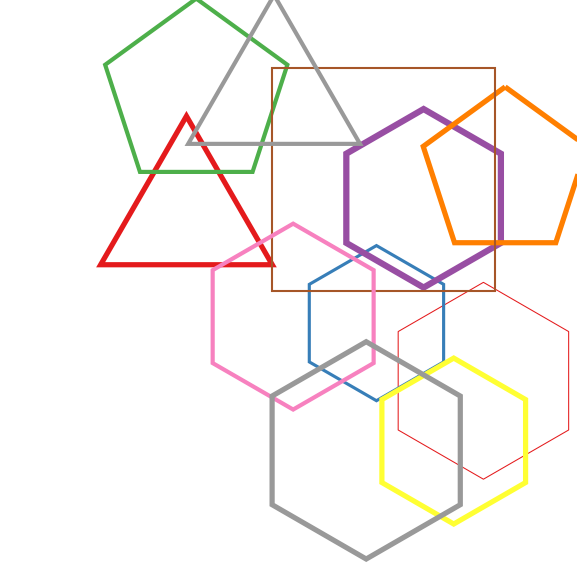[{"shape": "triangle", "thickness": 2.5, "radius": 0.86, "center": [0.323, 0.627]}, {"shape": "hexagon", "thickness": 0.5, "radius": 0.85, "center": [0.837, 0.34]}, {"shape": "hexagon", "thickness": 1.5, "radius": 0.67, "center": [0.652, 0.44]}, {"shape": "pentagon", "thickness": 2, "radius": 0.83, "center": [0.34, 0.836]}, {"shape": "hexagon", "thickness": 3, "radius": 0.77, "center": [0.734, 0.656]}, {"shape": "pentagon", "thickness": 2.5, "radius": 0.75, "center": [0.875, 0.699]}, {"shape": "hexagon", "thickness": 2.5, "radius": 0.72, "center": [0.786, 0.235]}, {"shape": "square", "thickness": 1, "radius": 0.96, "center": [0.664, 0.688]}, {"shape": "hexagon", "thickness": 2, "radius": 0.8, "center": [0.508, 0.451]}, {"shape": "hexagon", "thickness": 2.5, "radius": 0.94, "center": [0.634, 0.219]}, {"shape": "triangle", "thickness": 2, "radius": 0.86, "center": [0.475, 0.836]}]